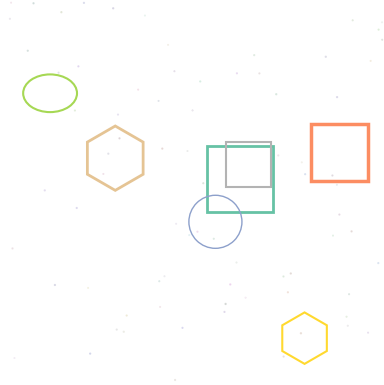[{"shape": "square", "thickness": 2, "radius": 0.43, "center": [0.623, 0.535]}, {"shape": "square", "thickness": 2.5, "radius": 0.37, "center": [0.881, 0.604]}, {"shape": "circle", "thickness": 1, "radius": 0.34, "center": [0.56, 0.424]}, {"shape": "oval", "thickness": 1.5, "radius": 0.35, "center": [0.13, 0.758]}, {"shape": "hexagon", "thickness": 1.5, "radius": 0.33, "center": [0.791, 0.122]}, {"shape": "hexagon", "thickness": 2, "radius": 0.42, "center": [0.299, 0.589]}, {"shape": "square", "thickness": 1.5, "radius": 0.29, "center": [0.646, 0.574]}]